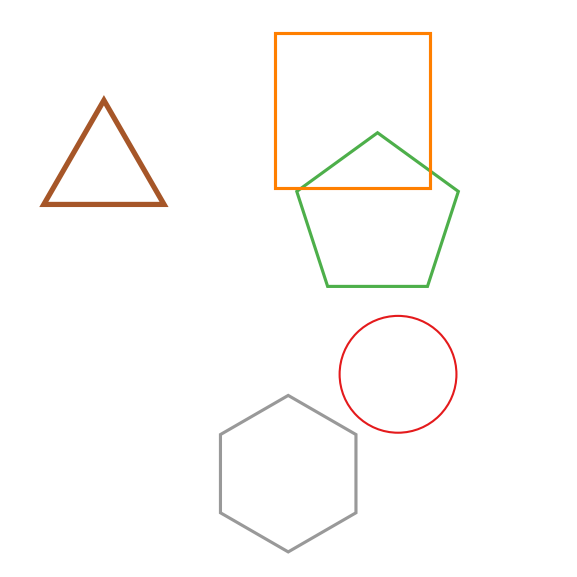[{"shape": "circle", "thickness": 1, "radius": 0.51, "center": [0.689, 0.351]}, {"shape": "pentagon", "thickness": 1.5, "radius": 0.74, "center": [0.654, 0.622]}, {"shape": "square", "thickness": 1.5, "radius": 0.67, "center": [0.61, 0.807]}, {"shape": "triangle", "thickness": 2.5, "radius": 0.6, "center": [0.18, 0.705]}, {"shape": "hexagon", "thickness": 1.5, "radius": 0.68, "center": [0.499, 0.179]}]